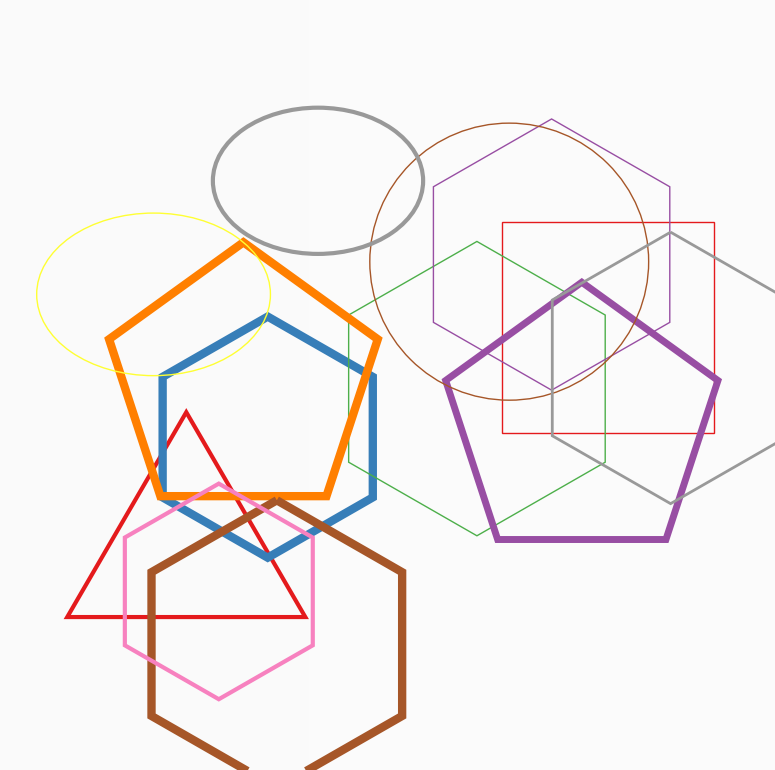[{"shape": "triangle", "thickness": 1.5, "radius": 0.89, "center": [0.24, 0.287]}, {"shape": "square", "thickness": 0.5, "radius": 0.69, "center": [0.784, 0.574]}, {"shape": "hexagon", "thickness": 3, "radius": 0.78, "center": [0.345, 0.432]}, {"shape": "hexagon", "thickness": 0.5, "radius": 0.96, "center": [0.615, 0.495]}, {"shape": "pentagon", "thickness": 2.5, "radius": 0.92, "center": [0.751, 0.449]}, {"shape": "hexagon", "thickness": 0.5, "radius": 0.88, "center": [0.712, 0.669]}, {"shape": "pentagon", "thickness": 3, "radius": 0.91, "center": [0.314, 0.503]}, {"shape": "oval", "thickness": 0.5, "radius": 0.75, "center": [0.198, 0.618]}, {"shape": "circle", "thickness": 0.5, "radius": 0.9, "center": [0.657, 0.66]}, {"shape": "hexagon", "thickness": 3, "radius": 0.93, "center": [0.357, 0.164]}, {"shape": "hexagon", "thickness": 1.5, "radius": 0.7, "center": [0.282, 0.232]}, {"shape": "oval", "thickness": 1.5, "radius": 0.68, "center": [0.41, 0.765]}, {"shape": "hexagon", "thickness": 1, "radius": 0.88, "center": [0.865, 0.522]}]